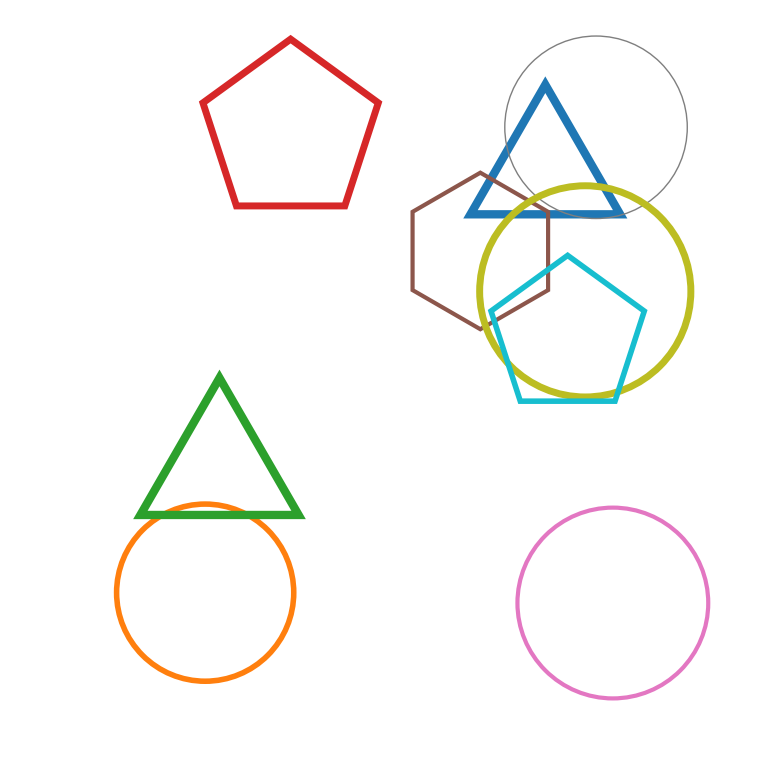[{"shape": "triangle", "thickness": 3, "radius": 0.56, "center": [0.708, 0.778]}, {"shape": "circle", "thickness": 2, "radius": 0.58, "center": [0.266, 0.23]}, {"shape": "triangle", "thickness": 3, "radius": 0.59, "center": [0.285, 0.391]}, {"shape": "pentagon", "thickness": 2.5, "radius": 0.6, "center": [0.377, 0.829]}, {"shape": "hexagon", "thickness": 1.5, "radius": 0.51, "center": [0.624, 0.674]}, {"shape": "circle", "thickness": 1.5, "radius": 0.62, "center": [0.796, 0.217]}, {"shape": "circle", "thickness": 0.5, "radius": 0.59, "center": [0.774, 0.835]}, {"shape": "circle", "thickness": 2.5, "radius": 0.69, "center": [0.76, 0.622]}, {"shape": "pentagon", "thickness": 2, "radius": 0.52, "center": [0.737, 0.564]}]